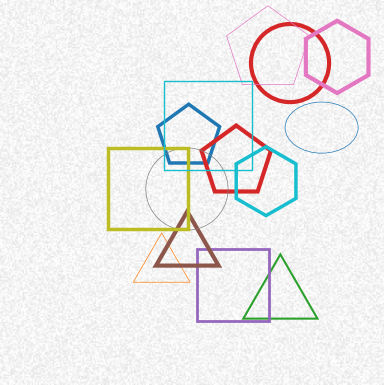[{"shape": "pentagon", "thickness": 2.5, "radius": 0.42, "center": [0.49, 0.645]}, {"shape": "oval", "thickness": 0.5, "radius": 0.47, "center": [0.835, 0.669]}, {"shape": "triangle", "thickness": 0.5, "radius": 0.43, "center": [0.42, 0.31]}, {"shape": "triangle", "thickness": 1.5, "radius": 0.56, "center": [0.728, 0.228]}, {"shape": "pentagon", "thickness": 3, "radius": 0.47, "center": [0.614, 0.579]}, {"shape": "circle", "thickness": 3, "radius": 0.51, "center": [0.753, 0.836]}, {"shape": "square", "thickness": 2, "radius": 0.47, "center": [0.605, 0.259]}, {"shape": "triangle", "thickness": 3, "radius": 0.47, "center": [0.486, 0.357]}, {"shape": "hexagon", "thickness": 3, "radius": 0.47, "center": [0.876, 0.852]}, {"shape": "pentagon", "thickness": 0.5, "radius": 0.57, "center": [0.696, 0.872]}, {"shape": "circle", "thickness": 0.5, "radius": 0.53, "center": [0.486, 0.509]}, {"shape": "square", "thickness": 2.5, "radius": 0.52, "center": [0.385, 0.511]}, {"shape": "square", "thickness": 1, "radius": 0.57, "center": [0.54, 0.674]}, {"shape": "hexagon", "thickness": 2.5, "radius": 0.45, "center": [0.691, 0.529]}]